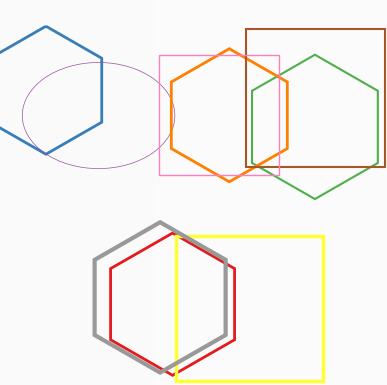[{"shape": "hexagon", "thickness": 2, "radius": 0.92, "center": [0.445, 0.21]}, {"shape": "hexagon", "thickness": 2, "radius": 0.83, "center": [0.119, 0.766]}, {"shape": "hexagon", "thickness": 1.5, "radius": 0.94, "center": [0.813, 0.67]}, {"shape": "oval", "thickness": 0.5, "radius": 0.98, "center": [0.254, 0.7]}, {"shape": "hexagon", "thickness": 2, "radius": 0.86, "center": [0.592, 0.701]}, {"shape": "square", "thickness": 2.5, "radius": 0.95, "center": [0.643, 0.199]}, {"shape": "square", "thickness": 1.5, "radius": 0.89, "center": [0.815, 0.746]}, {"shape": "square", "thickness": 1, "radius": 0.77, "center": [0.566, 0.701]}, {"shape": "hexagon", "thickness": 3, "radius": 0.98, "center": [0.413, 0.227]}]